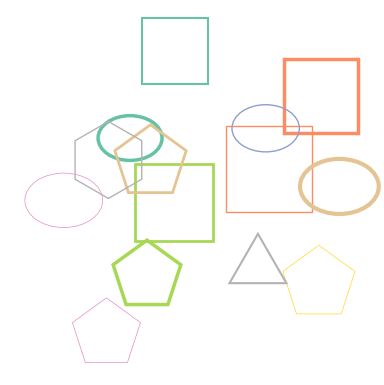[{"shape": "oval", "thickness": 2.5, "radius": 0.42, "center": [0.338, 0.641]}, {"shape": "square", "thickness": 1.5, "radius": 0.43, "center": [0.454, 0.869]}, {"shape": "square", "thickness": 2.5, "radius": 0.48, "center": [0.833, 0.751]}, {"shape": "square", "thickness": 1, "radius": 0.56, "center": [0.699, 0.561]}, {"shape": "oval", "thickness": 1, "radius": 0.44, "center": [0.69, 0.667]}, {"shape": "oval", "thickness": 0.5, "radius": 0.5, "center": [0.166, 0.48]}, {"shape": "pentagon", "thickness": 0.5, "radius": 0.46, "center": [0.276, 0.133]}, {"shape": "square", "thickness": 2, "radius": 0.5, "center": [0.452, 0.475]}, {"shape": "pentagon", "thickness": 2.5, "radius": 0.46, "center": [0.382, 0.284]}, {"shape": "pentagon", "thickness": 0.5, "radius": 0.49, "center": [0.828, 0.264]}, {"shape": "oval", "thickness": 3, "radius": 0.51, "center": [0.882, 0.516]}, {"shape": "pentagon", "thickness": 2, "radius": 0.49, "center": [0.391, 0.578]}, {"shape": "hexagon", "thickness": 1, "radius": 0.5, "center": [0.282, 0.584]}, {"shape": "triangle", "thickness": 1.5, "radius": 0.43, "center": [0.67, 0.307]}]